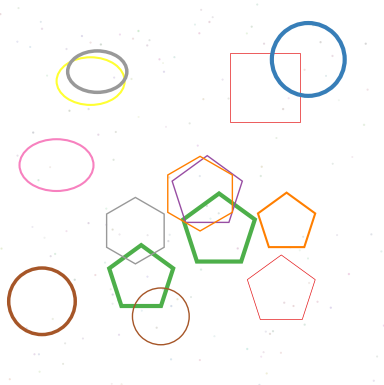[{"shape": "pentagon", "thickness": 0.5, "radius": 0.46, "center": [0.731, 0.245]}, {"shape": "square", "thickness": 0.5, "radius": 0.45, "center": [0.688, 0.772]}, {"shape": "circle", "thickness": 3, "radius": 0.47, "center": [0.801, 0.846]}, {"shape": "pentagon", "thickness": 3, "radius": 0.44, "center": [0.367, 0.276]}, {"shape": "pentagon", "thickness": 3, "radius": 0.49, "center": [0.569, 0.4]}, {"shape": "pentagon", "thickness": 1, "radius": 0.48, "center": [0.538, 0.5]}, {"shape": "pentagon", "thickness": 1.5, "radius": 0.39, "center": [0.744, 0.421]}, {"shape": "hexagon", "thickness": 1, "radius": 0.48, "center": [0.52, 0.497]}, {"shape": "oval", "thickness": 1.5, "radius": 0.44, "center": [0.235, 0.789]}, {"shape": "circle", "thickness": 1, "radius": 0.37, "center": [0.418, 0.178]}, {"shape": "circle", "thickness": 2.5, "radius": 0.43, "center": [0.109, 0.217]}, {"shape": "oval", "thickness": 1.5, "radius": 0.48, "center": [0.147, 0.571]}, {"shape": "hexagon", "thickness": 1, "radius": 0.43, "center": [0.352, 0.401]}, {"shape": "oval", "thickness": 2.5, "radius": 0.38, "center": [0.253, 0.814]}]